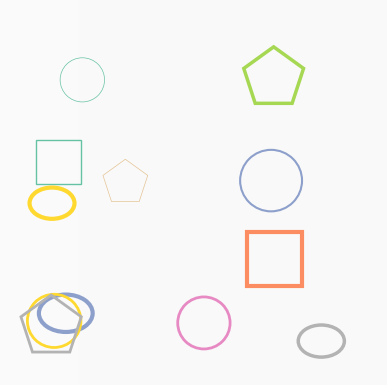[{"shape": "square", "thickness": 1, "radius": 0.29, "center": [0.151, 0.578]}, {"shape": "circle", "thickness": 0.5, "radius": 0.29, "center": [0.213, 0.793]}, {"shape": "square", "thickness": 3, "radius": 0.35, "center": [0.708, 0.327]}, {"shape": "circle", "thickness": 1.5, "radius": 0.4, "center": [0.7, 0.531]}, {"shape": "oval", "thickness": 3, "radius": 0.35, "center": [0.17, 0.186]}, {"shape": "circle", "thickness": 2, "radius": 0.34, "center": [0.526, 0.161]}, {"shape": "pentagon", "thickness": 2.5, "radius": 0.41, "center": [0.706, 0.797]}, {"shape": "oval", "thickness": 3, "radius": 0.29, "center": [0.134, 0.472]}, {"shape": "circle", "thickness": 2, "radius": 0.35, "center": [0.14, 0.166]}, {"shape": "pentagon", "thickness": 0.5, "radius": 0.3, "center": [0.323, 0.526]}, {"shape": "oval", "thickness": 2.5, "radius": 0.3, "center": [0.829, 0.114]}, {"shape": "pentagon", "thickness": 2, "radius": 0.41, "center": [0.132, 0.152]}]